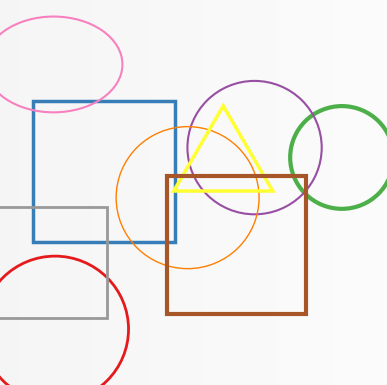[{"shape": "circle", "thickness": 2, "radius": 0.95, "center": [0.142, 0.145]}, {"shape": "square", "thickness": 2.5, "radius": 0.91, "center": [0.268, 0.555]}, {"shape": "circle", "thickness": 3, "radius": 0.67, "center": [0.882, 0.591]}, {"shape": "circle", "thickness": 1.5, "radius": 0.87, "center": [0.657, 0.617]}, {"shape": "circle", "thickness": 1, "radius": 0.92, "center": [0.484, 0.487]}, {"shape": "triangle", "thickness": 2.5, "radius": 0.74, "center": [0.576, 0.578]}, {"shape": "square", "thickness": 3, "radius": 0.9, "center": [0.611, 0.364]}, {"shape": "oval", "thickness": 1.5, "radius": 0.89, "center": [0.138, 0.833]}, {"shape": "square", "thickness": 2, "radius": 0.72, "center": [0.131, 0.318]}]